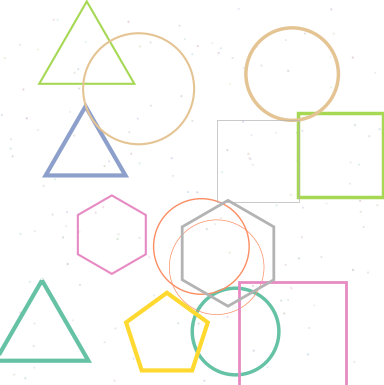[{"shape": "circle", "thickness": 2.5, "radius": 0.56, "center": [0.612, 0.139]}, {"shape": "triangle", "thickness": 3, "radius": 0.7, "center": [0.109, 0.133]}, {"shape": "circle", "thickness": 0.5, "radius": 0.61, "center": [0.563, 0.306]}, {"shape": "circle", "thickness": 1, "radius": 0.62, "center": [0.523, 0.36]}, {"shape": "triangle", "thickness": 3, "radius": 0.6, "center": [0.222, 0.604]}, {"shape": "hexagon", "thickness": 1.5, "radius": 0.51, "center": [0.29, 0.391]}, {"shape": "square", "thickness": 2, "radius": 0.7, "center": [0.76, 0.128]}, {"shape": "triangle", "thickness": 1.5, "radius": 0.71, "center": [0.225, 0.854]}, {"shape": "square", "thickness": 2.5, "radius": 0.55, "center": [0.884, 0.598]}, {"shape": "pentagon", "thickness": 3, "radius": 0.56, "center": [0.434, 0.128]}, {"shape": "circle", "thickness": 1.5, "radius": 0.72, "center": [0.36, 0.769]}, {"shape": "circle", "thickness": 2.5, "radius": 0.6, "center": [0.759, 0.808]}, {"shape": "hexagon", "thickness": 2, "radius": 0.69, "center": [0.592, 0.342]}, {"shape": "square", "thickness": 0.5, "radius": 0.53, "center": [0.67, 0.582]}]